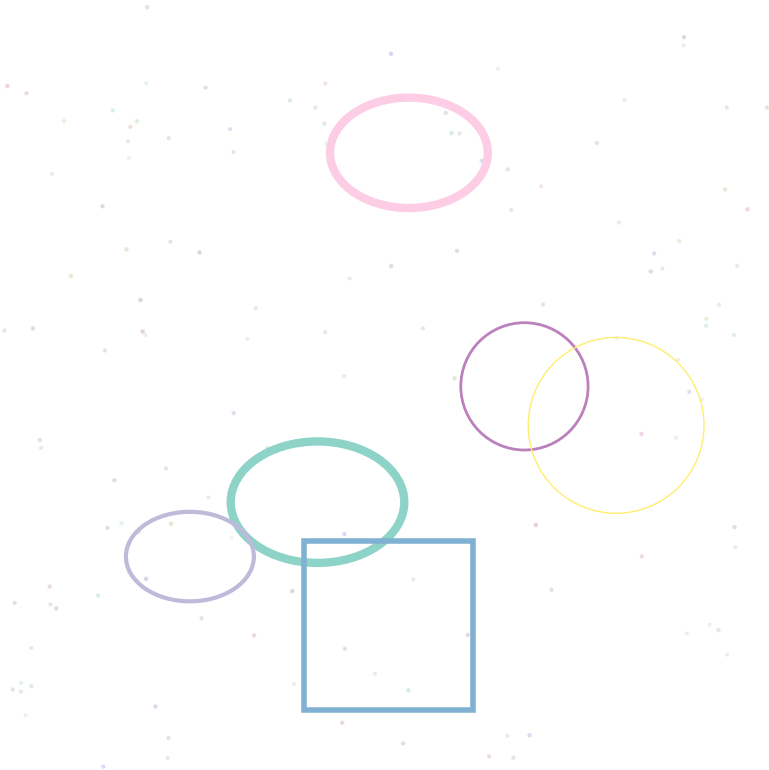[{"shape": "oval", "thickness": 3, "radius": 0.56, "center": [0.412, 0.348]}, {"shape": "oval", "thickness": 1.5, "radius": 0.42, "center": [0.247, 0.277]}, {"shape": "square", "thickness": 2, "radius": 0.55, "center": [0.504, 0.188]}, {"shape": "oval", "thickness": 3, "radius": 0.51, "center": [0.531, 0.802]}, {"shape": "circle", "thickness": 1, "radius": 0.41, "center": [0.681, 0.498]}, {"shape": "circle", "thickness": 0.5, "radius": 0.57, "center": [0.8, 0.448]}]